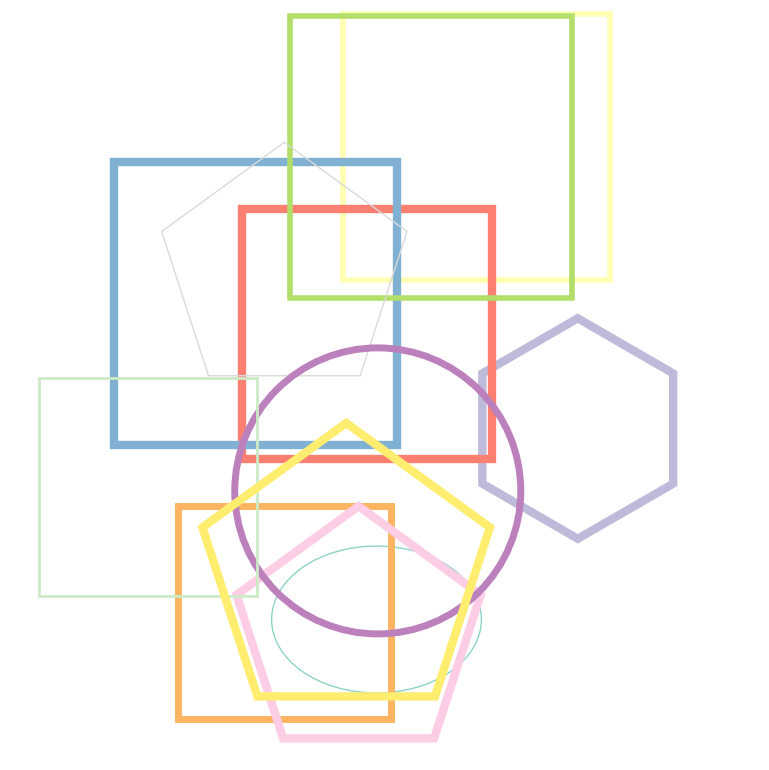[{"shape": "oval", "thickness": 0.5, "radius": 0.68, "center": [0.489, 0.195]}, {"shape": "square", "thickness": 2, "radius": 0.86, "center": [0.619, 0.809]}, {"shape": "hexagon", "thickness": 3, "radius": 0.72, "center": [0.75, 0.443]}, {"shape": "square", "thickness": 3, "radius": 0.81, "center": [0.477, 0.566]}, {"shape": "square", "thickness": 3, "radius": 0.92, "center": [0.332, 0.606]}, {"shape": "square", "thickness": 2.5, "radius": 0.69, "center": [0.37, 0.205]}, {"shape": "square", "thickness": 2, "radius": 0.91, "center": [0.56, 0.797]}, {"shape": "pentagon", "thickness": 3, "radius": 0.83, "center": [0.466, 0.176]}, {"shape": "pentagon", "thickness": 0.5, "radius": 0.84, "center": [0.369, 0.648]}, {"shape": "circle", "thickness": 2.5, "radius": 0.93, "center": [0.491, 0.362]}, {"shape": "square", "thickness": 1, "radius": 0.71, "center": [0.192, 0.368]}, {"shape": "pentagon", "thickness": 3, "radius": 0.98, "center": [0.45, 0.254]}]